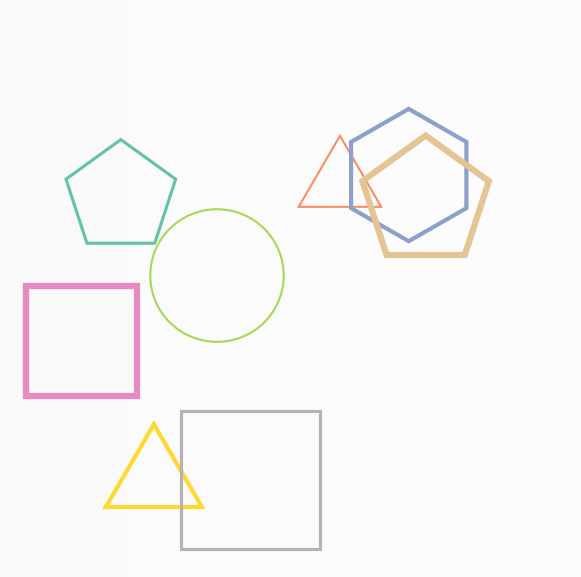[{"shape": "pentagon", "thickness": 1.5, "radius": 0.5, "center": [0.208, 0.658]}, {"shape": "triangle", "thickness": 1, "radius": 0.41, "center": [0.585, 0.682]}, {"shape": "hexagon", "thickness": 2, "radius": 0.57, "center": [0.703, 0.696]}, {"shape": "square", "thickness": 3, "radius": 0.48, "center": [0.141, 0.409]}, {"shape": "circle", "thickness": 1, "radius": 0.57, "center": [0.373, 0.522]}, {"shape": "triangle", "thickness": 2, "radius": 0.48, "center": [0.265, 0.169]}, {"shape": "pentagon", "thickness": 3, "radius": 0.57, "center": [0.732, 0.65]}, {"shape": "square", "thickness": 1.5, "radius": 0.6, "center": [0.431, 0.168]}]